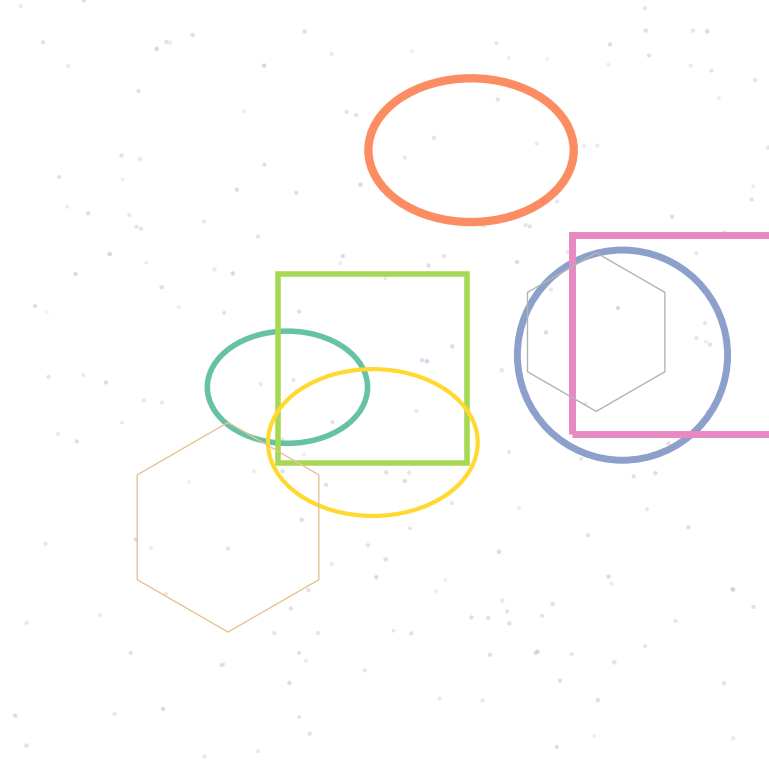[{"shape": "oval", "thickness": 2, "radius": 0.52, "center": [0.373, 0.497]}, {"shape": "oval", "thickness": 3, "radius": 0.67, "center": [0.612, 0.805]}, {"shape": "circle", "thickness": 2.5, "radius": 0.68, "center": [0.808, 0.539]}, {"shape": "square", "thickness": 2.5, "radius": 0.65, "center": [0.873, 0.565]}, {"shape": "square", "thickness": 2, "radius": 0.61, "center": [0.484, 0.522]}, {"shape": "oval", "thickness": 1.5, "radius": 0.68, "center": [0.484, 0.425]}, {"shape": "hexagon", "thickness": 0.5, "radius": 0.68, "center": [0.296, 0.315]}, {"shape": "hexagon", "thickness": 0.5, "radius": 0.52, "center": [0.774, 0.569]}]